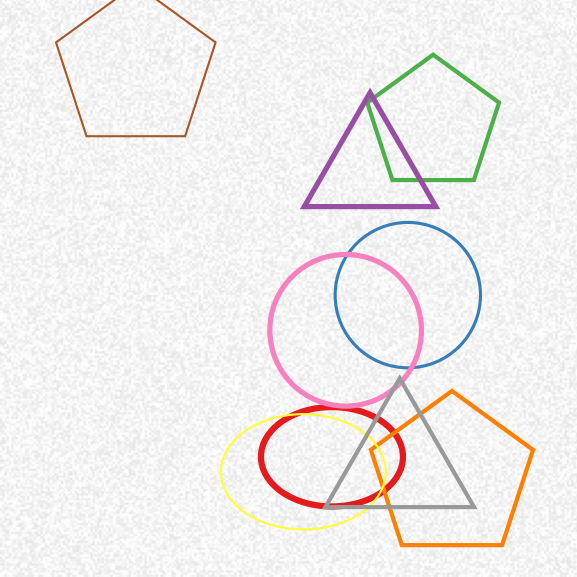[{"shape": "oval", "thickness": 3, "radius": 0.61, "center": [0.575, 0.208]}, {"shape": "circle", "thickness": 1.5, "radius": 0.63, "center": [0.706, 0.488]}, {"shape": "pentagon", "thickness": 2, "radius": 0.6, "center": [0.75, 0.784]}, {"shape": "triangle", "thickness": 2.5, "radius": 0.66, "center": [0.641, 0.707]}, {"shape": "pentagon", "thickness": 2, "radius": 0.74, "center": [0.783, 0.175]}, {"shape": "oval", "thickness": 1, "radius": 0.71, "center": [0.525, 0.182]}, {"shape": "pentagon", "thickness": 1, "radius": 0.73, "center": [0.235, 0.881]}, {"shape": "circle", "thickness": 2.5, "radius": 0.66, "center": [0.599, 0.427]}, {"shape": "triangle", "thickness": 2, "radius": 0.74, "center": [0.692, 0.195]}]